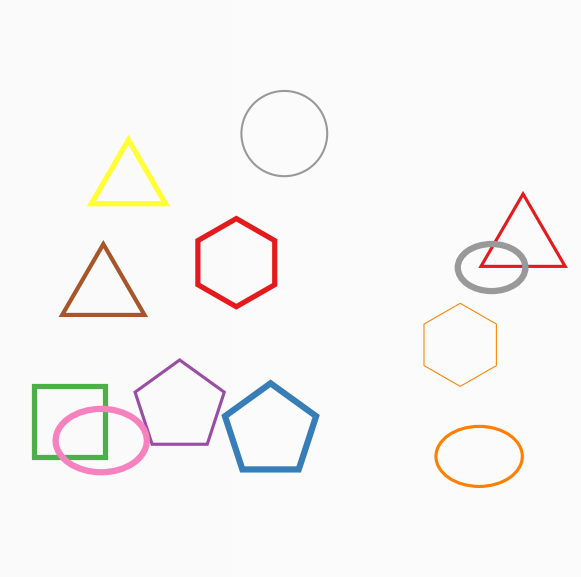[{"shape": "triangle", "thickness": 1.5, "radius": 0.42, "center": [0.9, 0.58]}, {"shape": "hexagon", "thickness": 2.5, "radius": 0.38, "center": [0.407, 0.544]}, {"shape": "pentagon", "thickness": 3, "radius": 0.41, "center": [0.465, 0.253]}, {"shape": "square", "thickness": 2.5, "radius": 0.31, "center": [0.12, 0.269]}, {"shape": "pentagon", "thickness": 1.5, "radius": 0.4, "center": [0.309, 0.295]}, {"shape": "oval", "thickness": 1.5, "radius": 0.37, "center": [0.824, 0.209]}, {"shape": "hexagon", "thickness": 0.5, "radius": 0.36, "center": [0.792, 0.402]}, {"shape": "triangle", "thickness": 2.5, "radius": 0.37, "center": [0.221, 0.683]}, {"shape": "triangle", "thickness": 2, "radius": 0.41, "center": [0.178, 0.495]}, {"shape": "oval", "thickness": 3, "radius": 0.39, "center": [0.174, 0.236]}, {"shape": "circle", "thickness": 1, "radius": 0.37, "center": [0.489, 0.768]}, {"shape": "oval", "thickness": 3, "radius": 0.29, "center": [0.846, 0.536]}]